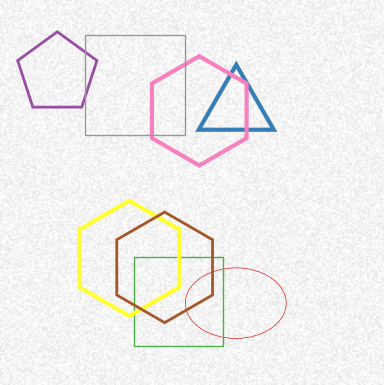[{"shape": "oval", "thickness": 0.5, "radius": 0.65, "center": [0.612, 0.213]}, {"shape": "triangle", "thickness": 3, "radius": 0.56, "center": [0.614, 0.719]}, {"shape": "square", "thickness": 1, "radius": 0.58, "center": [0.464, 0.217]}, {"shape": "pentagon", "thickness": 2, "radius": 0.54, "center": [0.149, 0.809]}, {"shape": "hexagon", "thickness": 3, "radius": 0.75, "center": [0.336, 0.329]}, {"shape": "hexagon", "thickness": 2, "radius": 0.72, "center": [0.428, 0.306]}, {"shape": "hexagon", "thickness": 3, "radius": 0.71, "center": [0.518, 0.712]}, {"shape": "square", "thickness": 1, "radius": 0.65, "center": [0.35, 0.78]}]